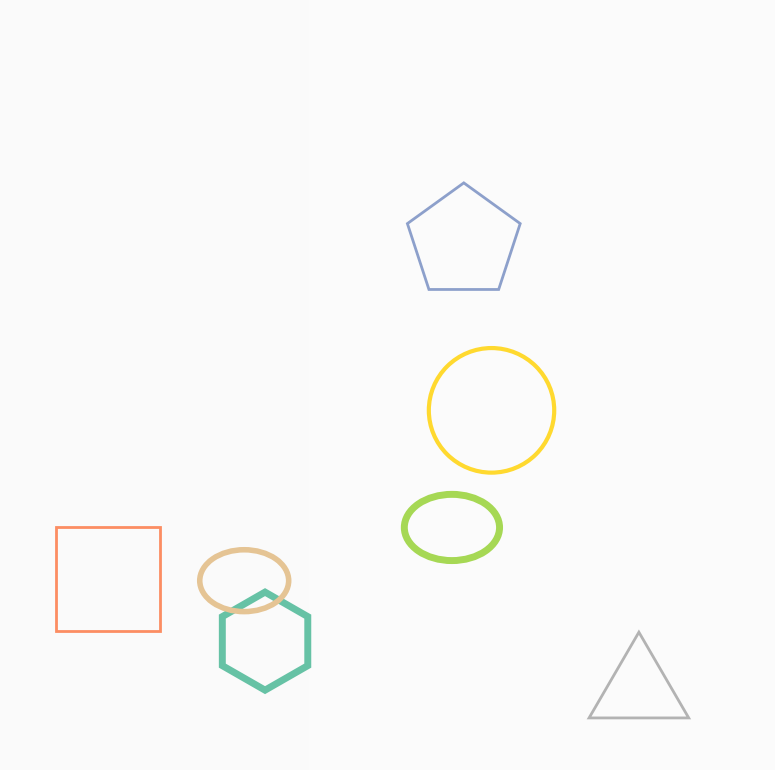[{"shape": "hexagon", "thickness": 2.5, "radius": 0.32, "center": [0.342, 0.167]}, {"shape": "square", "thickness": 1, "radius": 0.33, "center": [0.139, 0.248]}, {"shape": "pentagon", "thickness": 1, "radius": 0.38, "center": [0.598, 0.686]}, {"shape": "oval", "thickness": 2.5, "radius": 0.31, "center": [0.583, 0.315]}, {"shape": "circle", "thickness": 1.5, "radius": 0.4, "center": [0.634, 0.467]}, {"shape": "oval", "thickness": 2, "radius": 0.29, "center": [0.315, 0.246]}, {"shape": "triangle", "thickness": 1, "radius": 0.37, "center": [0.824, 0.105]}]